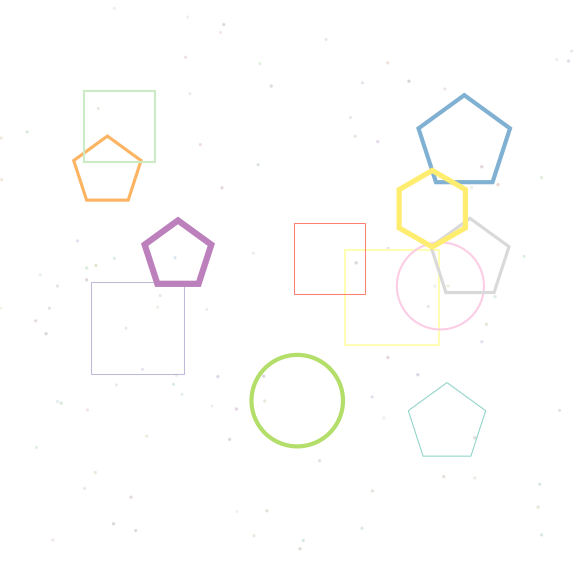[{"shape": "pentagon", "thickness": 0.5, "radius": 0.35, "center": [0.774, 0.266]}, {"shape": "square", "thickness": 1, "radius": 0.41, "center": [0.679, 0.484]}, {"shape": "square", "thickness": 0.5, "radius": 0.4, "center": [0.238, 0.431]}, {"shape": "square", "thickness": 0.5, "radius": 0.31, "center": [0.571, 0.552]}, {"shape": "pentagon", "thickness": 2, "radius": 0.42, "center": [0.804, 0.751]}, {"shape": "pentagon", "thickness": 1.5, "radius": 0.31, "center": [0.186, 0.702]}, {"shape": "circle", "thickness": 2, "radius": 0.4, "center": [0.515, 0.305]}, {"shape": "circle", "thickness": 1, "radius": 0.38, "center": [0.763, 0.504]}, {"shape": "pentagon", "thickness": 1.5, "radius": 0.36, "center": [0.814, 0.55]}, {"shape": "pentagon", "thickness": 3, "radius": 0.3, "center": [0.308, 0.557]}, {"shape": "square", "thickness": 1, "radius": 0.31, "center": [0.207, 0.78]}, {"shape": "hexagon", "thickness": 2.5, "radius": 0.33, "center": [0.749, 0.638]}]